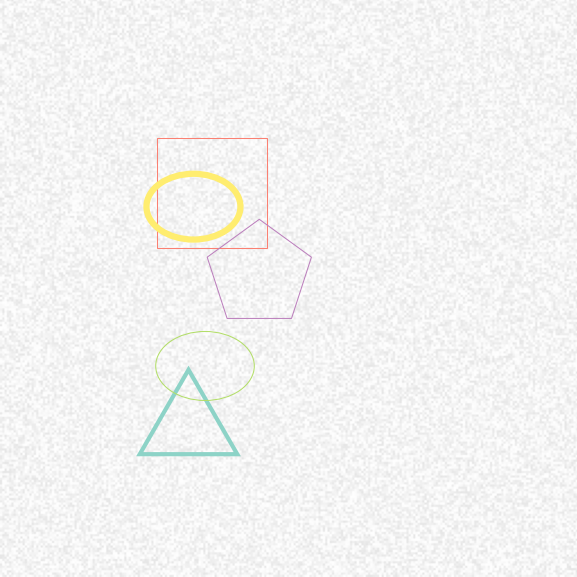[{"shape": "triangle", "thickness": 2, "radius": 0.49, "center": [0.326, 0.261]}, {"shape": "square", "thickness": 0.5, "radius": 0.48, "center": [0.367, 0.665]}, {"shape": "oval", "thickness": 0.5, "radius": 0.43, "center": [0.355, 0.365]}, {"shape": "pentagon", "thickness": 0.5, "radius": 0.47, "center": [0.449, 0.524]}, {"shape": "oval", "thickness": 3, "radius": 0.41, "center": [0.335, 0.641]}]